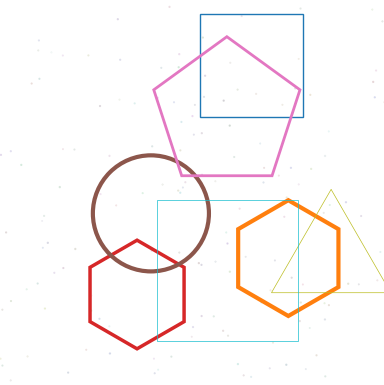[{"shape": "square", "thickness": 1, "radius": 0.67, "center": [0.654, 0.83]}, {"shape": "hexagon", "thickness": 3, "radius": 0.75, "center": [0.749, 0.33]}, {"shape": "hexagon", "thickness": 2.5, "radius": 0.71, "center": [0.356, 0.235]}, {"shape": "circle", "thickness": 3, "radius": 0.75, "center": [0.392, 0.446]}, {"shape": "pentagon", "thickness": 2, "radius": 1.0, "center": [0.589, 0.705]}, {"shape": "triangle", "thickness": 0.5, "radius": 0.89, "center": [0.86, 0.329]}, {"shape": "square", "thickness": 0.5, "radius": 0.92, "center": [0.59, 0.297]}]